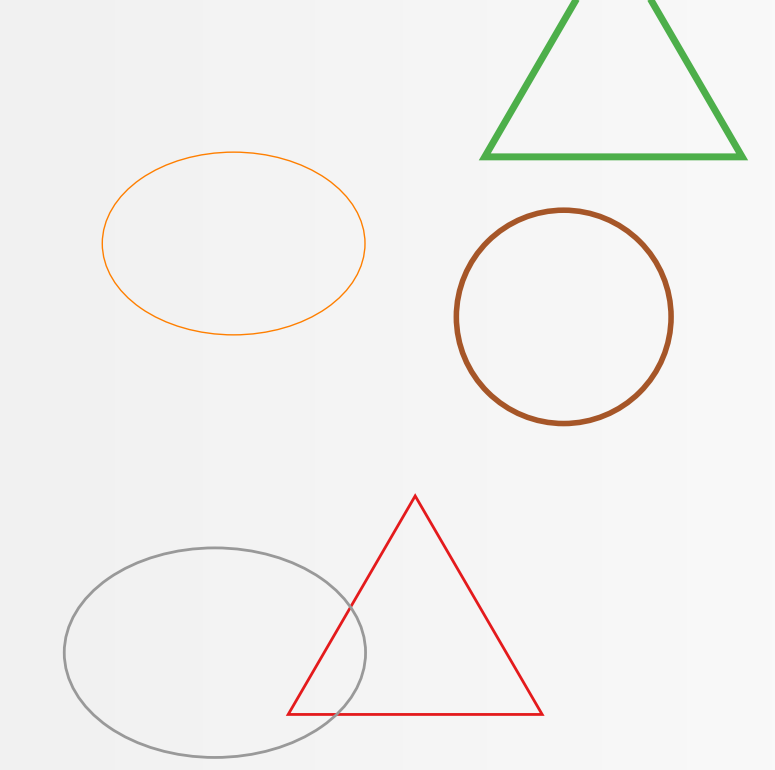[{"shape": "triangle", "thickness": 1, "radius": 0.95, "center": [0.536, 0.167]}, {"shape": "triangle", "thickness": 2.5, "radius": 0.96, "center": [0.792, 0.892]}, {"shape": "oval", "thickness": 0.5, "radius": 0.85, "center": [0.301, 0.684]}, {"shape": "circle", "thickness": 2, "radius": 0.69, "center": [0.727, 0.588]}, {"shape": "oval", "thickness": 1, "radius": 0.97, "center": [0.277, 0.152]}]